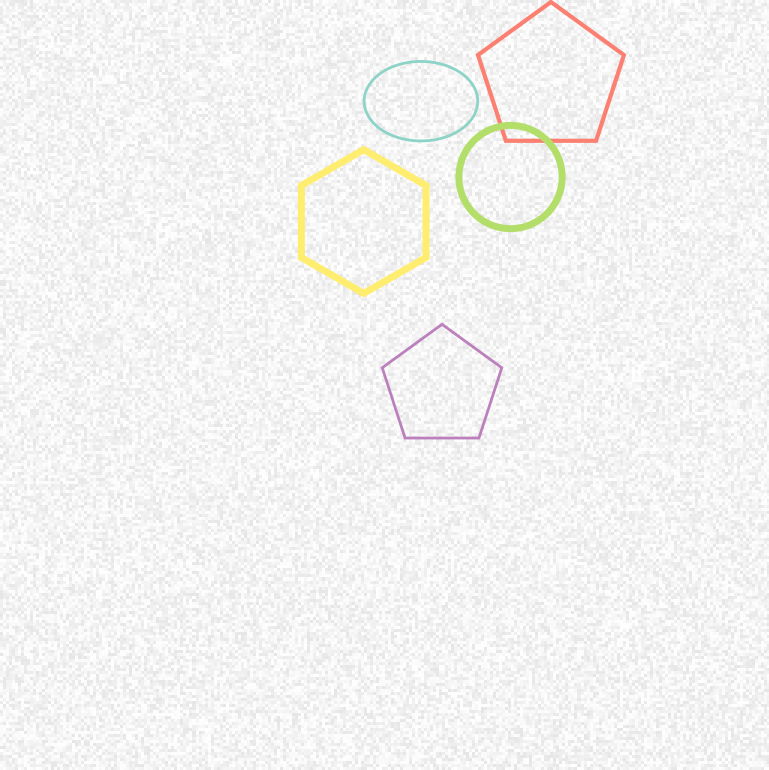[{"shape": "oval", "thickness": 1, "radius": 0.37, "center": [0.547, 0.869]}, {"shape": "pentagon", "thickness": 1.5, "radius": 0.5, "center": [0.716, 0.898]}, {"shape": "circle", "thickness": 2.5, "radius": 0.34, "center": [0.663, 0.77]}, {"shape": "pentagon", "thickness": 1, "radius": 0.41, "center": [0.574, 0.497]}, {"shape": "hexagon", "thickness": 2.5, "radius": 0.47, "center": [0.472, 0.712]}]